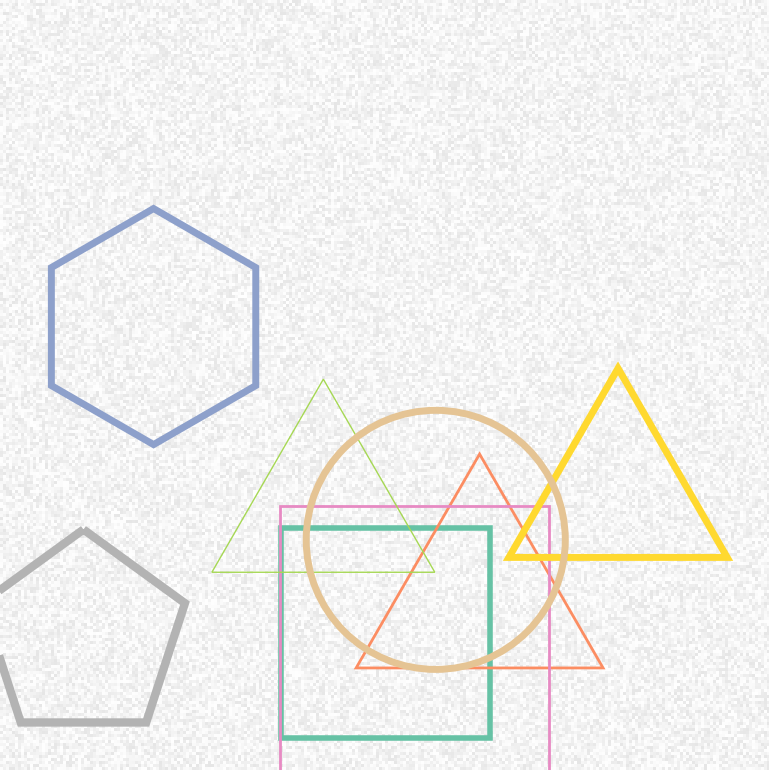[{"shape": "square", "thickness": 2, "radius": 0.68, "center": [0.5, 0.178]}, {"shape": "triangle", "thickness": 1, "radius": 0.93, "center": [0.623, 0.225]}, {"shape": "hexagon", "thickness": 2.5, "radius": 0.77, "center": [0.199, 0.576]}, {"shape": "square", "thickness": 1, "radius": 0.88, "center": [0.538, 0.168]}, {"shape": "triangle", "thickness": 0.5, "radius": 0.84, "center": [0.42, 0.34]}, {"shape": "triangle", "thickness": 2.5, "radius": 0.82, "center": [0.803, 0.358]}, {"shape": "circle", "thickness": 2.5, "radius": 0.84, "center": [0.566, 0.299]}, {"shape": "pentagon", "thickness": 3, "radius": 0.69, "center": [0.108, 0.174]}]